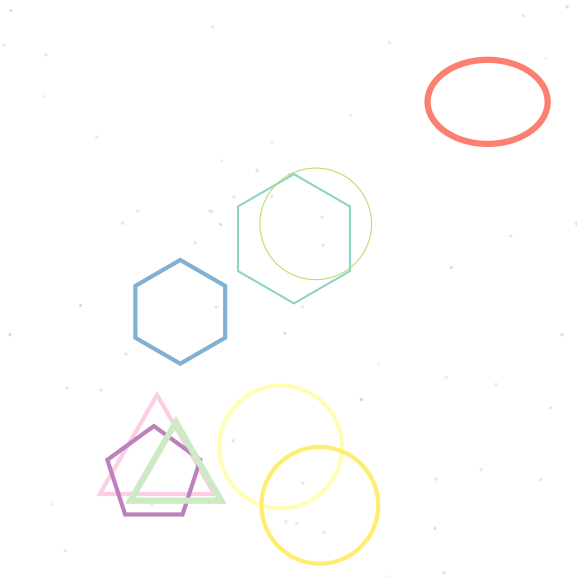[{"shape": "hexagon", "thickness": 1, "radius": 0.56, "center": [0.509, 0.586]}, {"shape": "circle", "thickness": 2, "radius": 0.53, "center": [0.486, 0.225]}, {"shape": "oval", "thickness": 3, "radius": 0.52, "center": [0.844, 0.823]}, {"shape": "hexagon", "thickness": 2, "radius": 0.45, "center": [0.312, 0.459]}, {"shape": "circle", "thickness": 0.5, "radius": 0.48, "center": [0.547, 0.611]}, {"shape": "triangle", "thickness": 2, "radius": 0.57, "center": [0.272, 0.201]}, {"shape": "pentagon", "thickness": 2, "radius": 0.42, "center": [0.266, 0.177]}, {"shape": "triangle", "thickness": 3, "radius": 0.45, "center": [0.304, 0.177]}, {"shape": "circle", "thickness": 2, "radius": 0.51, "center": [0.554, 0.124]}]